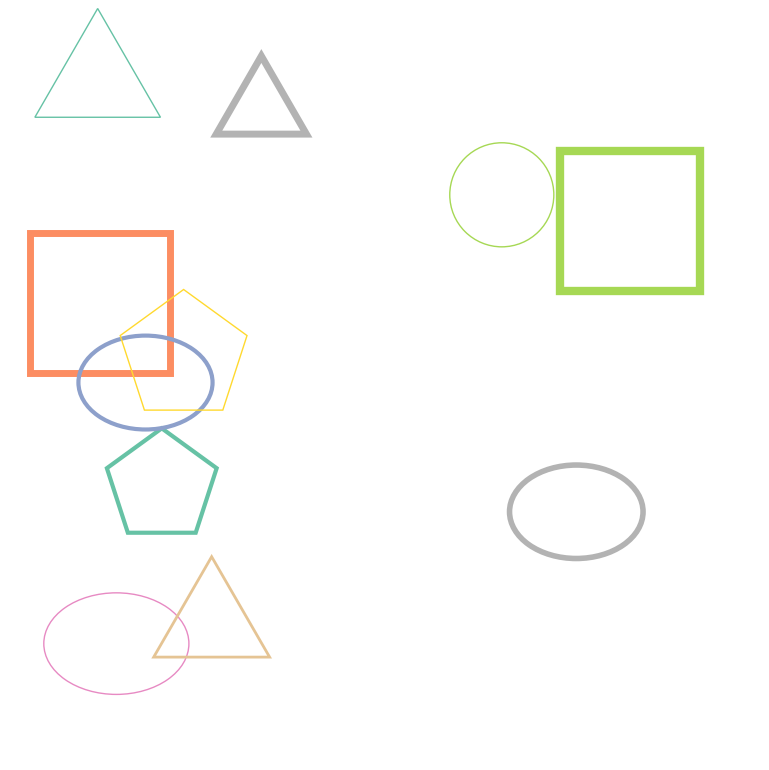[{"shape": "pentagon", "thickness": 1.5, "radius": 0.37, "center": [0.21, 0.369]}, {"shape": "triangle", "thickness": 0.5, "radius": 0.47, "center": [0.127, 0.895]}, {"shape": "square", "thickness": 2.5, "radius": 0.45, "center": [0.13, 0.606]}, {"shape": "oval", "thickness": 1.5, "radius": 0.44, "center": [0.189, 0.503]}, {"shape": "oval", "thickness": 0.5, "radius": 0.47, "center": [0.151, 0.164]}, {"shape": "square", "thickness": 3, "radius": 0.45, "center": [0.818, 0.713]}, {"shape": "circle", "thickness": 0.5, "radius": 0.34, "center": [0.652, 0.747]}, {"shape": "pentagon", "thickness": 0.5, "radius": 0.43, "center": [0.238, 0.537]}, {"shape": "triangle", "thickness": 1, "radius": 0.43, "center": [0.275, 0.19]}, {"shape": "triangle", "thickness": 2.5, "radius": 0.34, "center": [0.339, 0.86]}, {"shape": "oval", "thickness": 2, "radius": 0.43, "center": [0.748, 0.335]}]